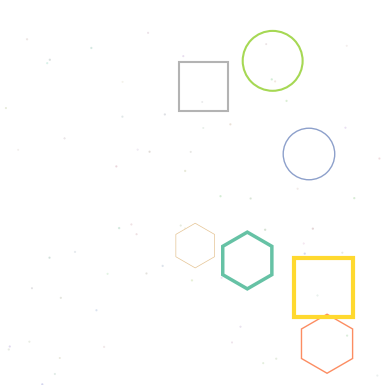[{"shape": "hexagon", "thickness": 2.5, "radius": 0.37, "center": [0.642, 0.323]}, {"shape": "hexagon", "thickness": 1, "radius": 0.38, "center": [0.849, 0.107]}, {"shape": "circle", "thickness": 1, "radius": 0.33, "center": [0.803, 0.6]}, {"shape": "circle", "thickness": 1.5, "radius": 0.39, "center": [0.708, 0.842]}, {"shape": "square", "thickness": 3, "radius": 0.39, "center": [0.84, 0.253]}, {"shape": "hexagon", "thickness": 0.5, "radius": 0.29, "center": [0.507, 0.362]}, {"shape": "square", "thickness": 1.5, "radius": 0.32, "center": [0.529, 0.776]}]